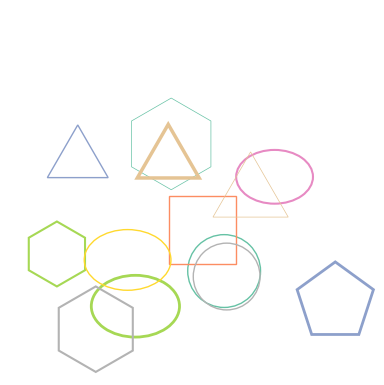[{"shape": "hexagon", "thickness": 0.5, "radius": 0.6, "center": [0.445, 0.626]}, {"shape": "circle", "thickness": 1, "radius": 0.47, "center": [0.582, 0.296]}, {"shape": "square", "thickness": 1, "radius": 0.44, "center": [0.526, 0.403]}, {"shape": "triangle", "thickness": 1, "radius": 0.46, "center": [0.202, 0.584]}, {"shape": "pentagon", "thickness": 2, "radius": 0.52, "center": [0.871, 0.216]}, {"shape": "oval", "thickness": 1.5, "radius": 0.5, "center": [0.713, 0.541]}, {"shape": "oval", "thickness": 2, "radius": 0.57, "center": [0.352, 0.205]}, {"shape": "hexagon", "thickness": 1.5, "radius": 0.42, "center": [0.148, 0.34]}, {"shape": "oval", "thickness": 1, "radius": 0.56, "center": [0.331, 0.325]}, {"shape": "triangle", "thickness": 0.5, "radius": 0.56, "center": [0.651, 0.493]}, {"shape": "triangle", "thickness": 2.5, "radius": 0.46, "center": [0.437, 0.584]}, {"shape": "circle", "thickness": 1, "radius": 0.43, "center": [0.589, 0.282]}, {"shape": "hexagon", "thickness": 1.5, "radius": 0.56, "center": [0.249, 0.145]}]